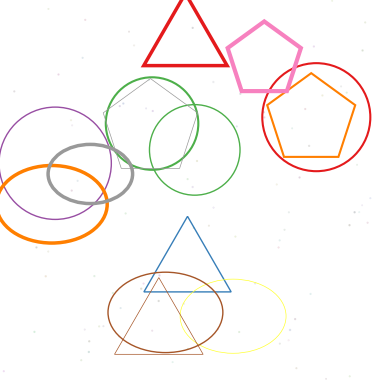[{"shape": "triangle", "thickness": 2.5, "radius": 0.63, "center": [0.482, 0.892]}, {"shape": "circle", "thickness": 1.5, "radius": 0.7, "center": [0.822, 0.696]}, {"shape": "triangle", "thickness": 1, "radius": 0.65, "center": [0.487, 0.307]}, {"shape": "circle", "thickness": 1.5, "radius": 0.6, "center": [0.395, 0.679]}, {"shape": "circle", "thickness": 1, "radius": 0.59, "center": [0.506, 0.611]}, {"shape": "circle", "thickness": 1, "radius": 0.73, "center": [0.143, 0.576]}, {"shape": "pentagon", "thickness": 1.5, "radius": 0.6, "center": [0.808, 0.69]}, {"shape": "oval", "thickness": 2.5, "radius": 0.72, "center": [0.135, 0.469]}, {"shape": "oval", "thickness": 0.5, "radius": 0.69, "center": [0.605, 0.179]}, {"shape": "triangle", "thickness": 0.5, "radius": 0.66, "center": [0.413, 0.146]}, {"shape": "oval", "thickness": 1, "radius": 0.75, "center": [0.43, 0.189]}, {"shape": "pentagon", "thickness": 3, "radius": 0.5, "center": [0.686, 0.844]}, {"shape": "pentagon", "thickness": 0.5, "radius": 0.64, "center": [0.391, 0.667]}, {"shape": "oval", "thickness": 2.5, "radius": 0.55, "center": [0.235, 0.548]}]